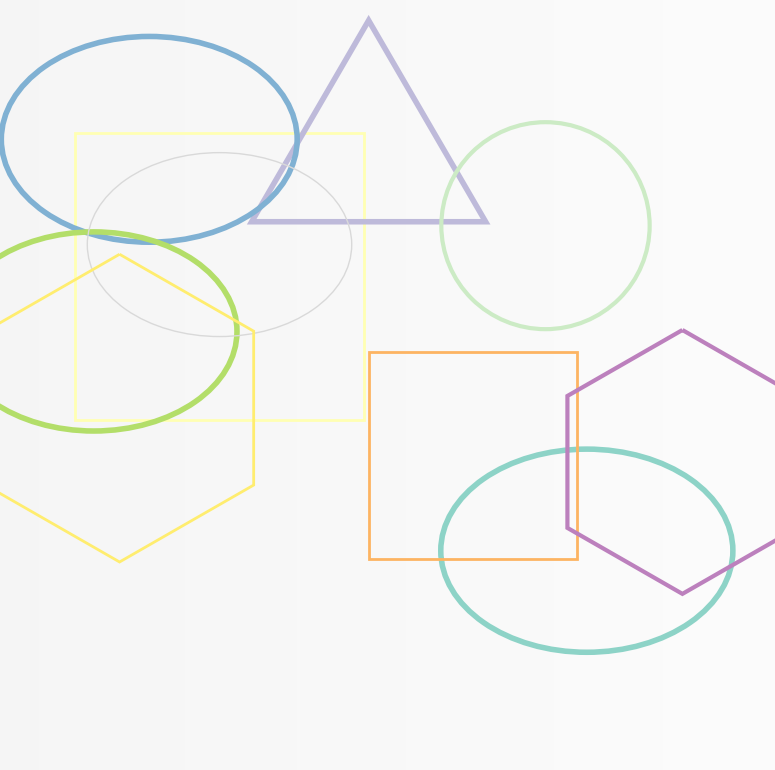[{"shape": "oval", "thickness": 2, "radius": 0.94, "center": [0.757, 0.285]}, {"shape": "square", "thickness": 1, "radius": 0.93, "center": [0.283, 0.641]}, {"shape": "triangle", "thickness": 2, "radius": 0.87, "center": [0.476, 0.799]}, {"shape": "oval", "thickness": 2, "radius": 0.95, "center": [0.193, 0.819]}, {"shape": "square", "thickness": 1, "radius": 0.67, "center": [0.61, 0.408]}, {"shape": "oval", "thickness": 2, "radius": 0.92, "center": [0.121, 0.57]}, {"shape": "oval", "thickness": 0.5, "radius": 0.85, "center": [0.283, 0.682]}, {"shape": "hexagon", "thickness": 1.5, "radius": 0.86, "center": [0.881, 0.4]}, {"shape": "circle", "thickness": 1.5, "radius": 0.67, "center": [0.704, 0.707]}, {"shape": "hexagon", "thickness": 1, "radius": 1.0, "center": [0.154, 0.47]}]